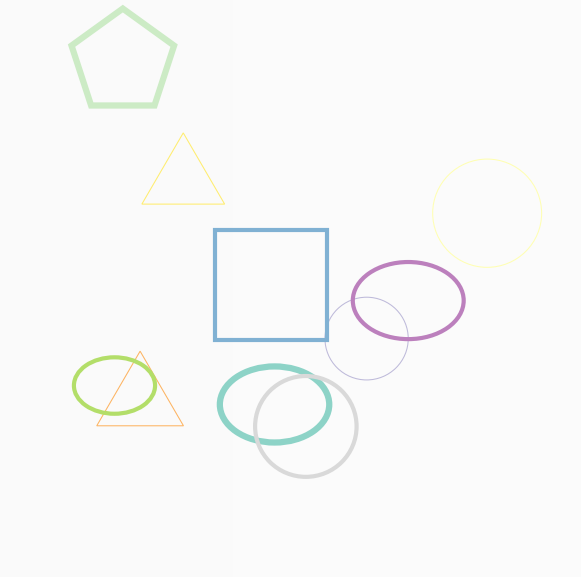[{"shape": "oval", "thickness": 3, "radius": 0.47, "center": [0.472, 0.299]}, {"shape": "circle", "thickness": 0.5, "radius": 0.47, "center": [0.838, 0.63]}, {"shape": "circle", "thickness": 0.5, "radius": 0.36, "center": [0.631, 0.413]}, {"shape": "square", "thickness": 2, "radius": 0.48, "center": [0.466, 0.506]}, {"shape": "triangle", "thickness": 0.5, "radius": 0.43, "center": [0.241, 0.305]}, {"shape": "oval", "thickness": 2, "radius": 0.35, "center": [0.197, 0.332]}, {"shape": "circle", "thickness": 2, "radius": 0.44, "center": [0.526, 0.261]}, {"shape": "oval", "thickness": 2, "radius": 0.48, "center": [0.702, 0.479]}, {"shape": "pentagon", "thickness": 3, "radius": 0.46, "center": [0.211, 0.892]}, {"shape": "triangle", "thickness": 0.5, "radius": 0.41, "center": [0.315, 0.687]}]